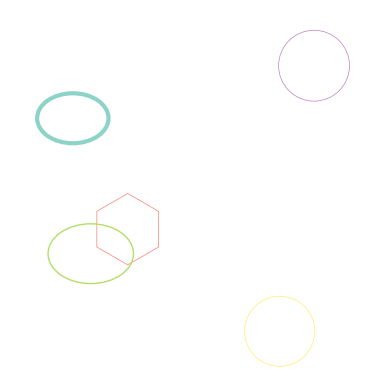[{"shape": "oval", "thickness": 3, "radius": 0.46, "center": [0.189, 0.693]}, {"shape": "hexagon", "thickness": 0.5, "radius": 0.46, "center": [0.332, 0.405]}, {"shape": "oval", "thickness": 1, "radius": 0.55, "center": [0.236, 0.341]}, {"shape": "circle", "thickness": 0.5, "radius": 0.46, "center": [0.816, 0.829]}, {"shape": "circle", "thickness": 0.5, "radius": 0.46, "center": [0.727, 0.14]}]